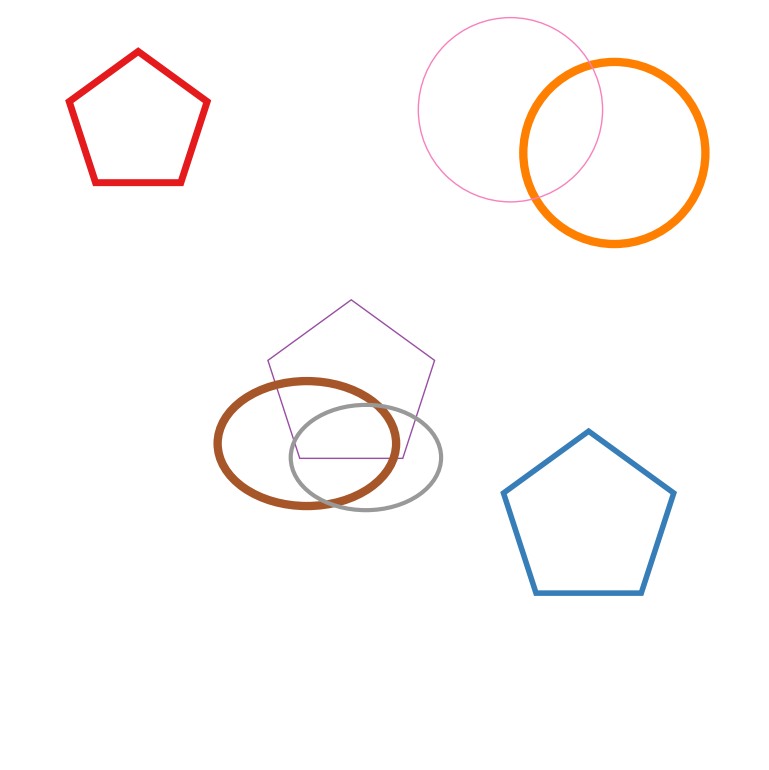[{"shape": "pentagon", "thickness": 2.5, "radius": 0.47, "center": [0.179, 0.839]}, {"shape": "pentagon", "thickness": 2, "radius": 0.58, "center": [0.764, 0.324]}, {"shape": "pentagon", "thickness": 0.5, "radius": 0.57, "center": [0.456, 0.497]}, {"shape": "circle", "thickness": 3, "radius": 0.59, "center": [0.798, 0.801]}, {"shape": "oval", "thickness": 3, "radius": 0.58, "center": [0.399, 0.424]}, {"shape": "circle", "thickness": 0.5, "radius": 0.6, "center": [0.663, 0.857]}, {"shape": "oval", "thickness": 1.5, "radius": 0.49, "center": [0.475, 0.406]}]